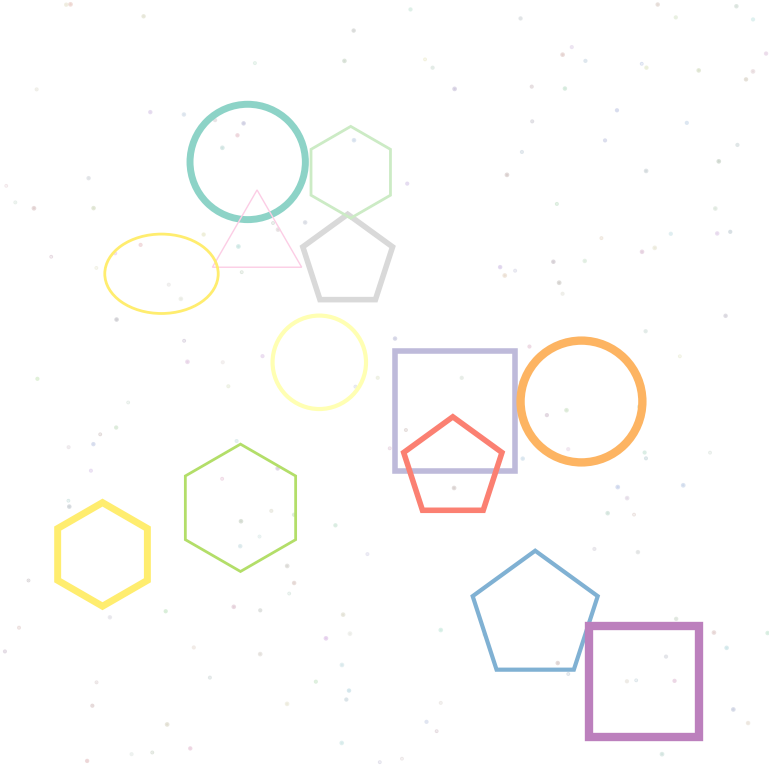[{"shape": "circle", "thickness": 2.5, "radius": 0.37, "center": [0.322, 0.79]}, {"shape": "circle", "thickness": 1.5, "radius": 0.3, "center": [0.415, 0.529]}, {"shape": "square", "thickness": 2, "radius": 0.39, "center": [0.591, 0.466]}, {"shape": "pentagon", "thickness": 2, "radius": 0.34, "center": [0.588, 0.392]}, {"shape": "pentagon", "thickness": 1.5, "radius": 0.43, "center": [0.695, 0.199]}, {"shape": "circle", "thickness": 3, "radius": 0.4, "center": [0.755, 0.479]}, {"shape": "hexagon", "thickness": 1, "radius": 0.41, "center": [0.312, 0.341]}, {"shape": "triangle", "thickness": 0.5, "radius": 0.33, "center": [0.334, 0.686]}, {"shape": "pentagon", "thickness": 2, "radius": 0.31, "center": [0.452, 0.66]}, {"shape": "square", "thickness": 3, "radius": 0.36, "center": [0.837, 0.115]}, {"shape": "hexagon", "thickness": 1, "radius": 0.3, "center": [0.455, 0.776]}, {"shape": "hexagon", "thickness": 2.5, "radius": 0.34, "center": [0.133, 0.28]}, {"shape": "oval", "thickness": 1, "radius": 0.37, "center": [0.21, 0.644]}]